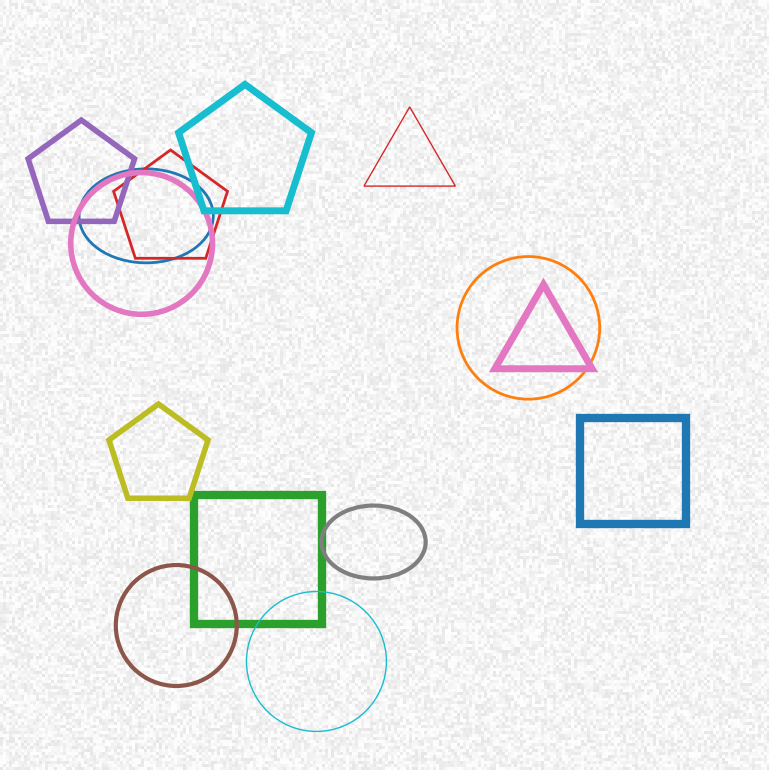[{"shape": "square", "thickness": 3, "radius": 0.34, "center": [0.822, 0.389]}, {"shape": "oval", "thickness": 1, "radius": 0.44, "center": [0.19, 0.72]}, {"shape": "circle", "thickness": 1, "radius": 0.46, "center": [0.686, 0.574]}, {"shape": "square", "thickness": 3, "radius": 0.42, "center": [0.335, 0.273]}, {"shape": "pentagon", "thickness": 1, "radius": 0.39, "center": [0.222, 0.727]}, {"shape": "triangle", "thickness": 0.5, "radius": 0.34, "center": [0.532, 0.793]}, {"shape": "pentagon", "thickness": 2, "radius": 0.36, "center": [0.106, 0.771]}, {"shape": "circle", "thickness": 1.5, "radius": 0.39, "center": [0.229, 0.188]}, {"shape": "circle", "thickness": 2, "radius": 0.46, "center": [0.184, 0.684]}, {"shape": "triangle", "thickness": 2.5, "radius": 0.36, "center": [0.706, 0.558]}, {"shape": "oval", "thickness": 1.5, "radius": 0.34, "center": [0.485, 0.296]}, {"shape": "pentagon", "thickness": 2, "radius": 0.34, "center": [0.206, 0.408]}, {"shape": "pentagon", "thickness": 2.5, "radius": 0.45, "center": [0.318, 0.8]}, {"shape": "circle", "thickness": 0.5, "radius": 0.45, "center": [0.411, 0.141]}]